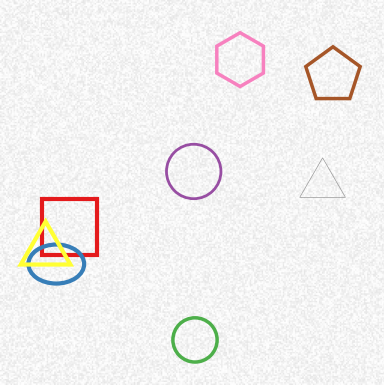[{"shape": "square", "thickness": 3, "radius": 0.36, "center": [0.181, 0.411]}, {"shape": "oval", "thickness": 3, "radius": 0.36, "center": [0.146, 0.314]}, {"shape": "circle", "thickness": 2.5, "radius": 0.29, "center": [0.507, 0.117]}, {"shape": "circle", "thickness": 2, "radius": 0.35, "center": [0.503, 0.555]}, {"shape": "triangle", "thickness": 3, "radius": 0.37, "center": [0.118, 0.35]}, {"shape": "pentagon", "thickness": 2.5, "radius": 0.37, "center": [0.865, 0.804]}, {"shape": "hexagon", "thickness": 2.5, "radius": 0.35, "center": [0.624, 0.845]}, {"shape": "triangle", "thickness": 0.5, "radius": 0.34, "center": [0.838, 0.522]}]